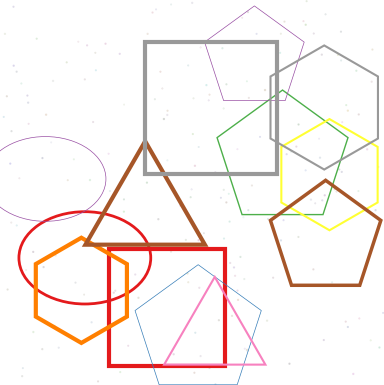[{"shape": "square", "thickness": 3, "radius": 0.76, "center": [0.434, 0.202]}, {"shape": "oval", "thickness": 2, "radius": 0.86, "center": [0.22, 0.33]}, {"shape": "pentagon", "thickness": 0.5, "radius": 0.86, "center": [0.515, 0.14]}, {"shape": "pentagon", "thickness": 1, "radius": 0.89, "center": [0.734, 0.587]}, {"shape": "oval", "thickness": 0.5, "radius": 0.79, "center": [0.118, 0.535]}, {"shape": "pentagon", "thickness": 0.5, "radius": 0.68, "center": [0.661, 0.849]}, {"shape": "hexagon", "thickness": 3, "radius": 0.68, "center": [0.211, 0.246]}, {"shape": "hexagon", "thickness": 1.5, "radius": 0.72, "center": [0.856, 0.546]}, {"shape": "pentagon", "thickness": 2.5, "radius": 0.75, "center": [0.846, 0.381]}, {"shape": "triangle", "thickness": 3, "radius": 0.9, "center": [0.377, 0.454]}, {"shape": "triangle", "thickness": 1.5, "radius": 0.76, "center": [0.558, 0.129]}, {"shape": "square", "thickness": 3, "radius": 0.86, "center": [0.549, 0.721]}, {"shape": "hexagon", "thickness": 1.5, "radius": 0.81, "center": [0.842, 0.721]}]